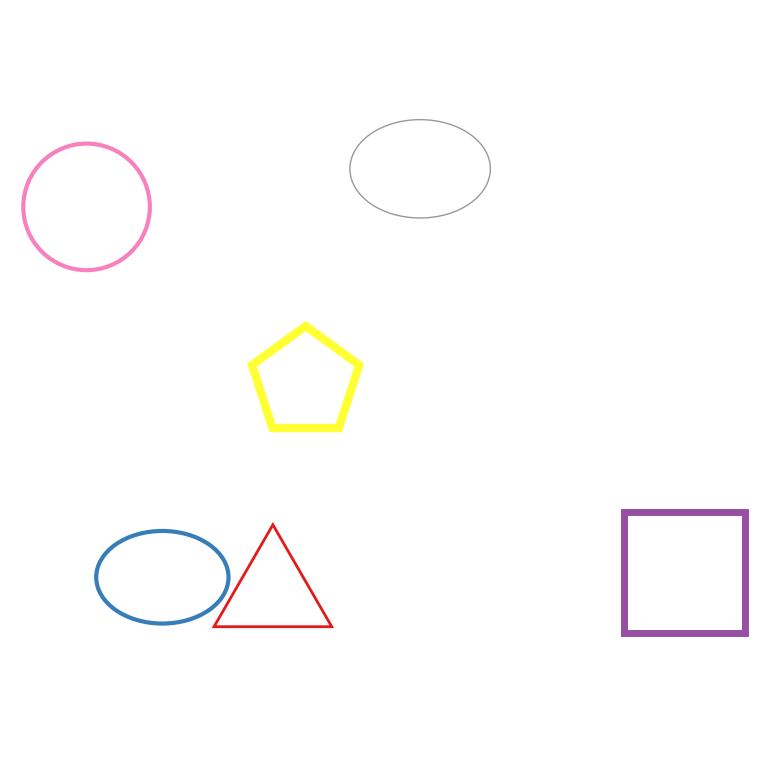[{"shape": "triangle", "thickness": 1, "radius": 0.44, "center": [0.354, 0.23]}, {"shape": "oval", "thickness": 1.5, "radius": 0.43, "center": [0.211, 0.25]}, {"shape": "square", "thickness": 2.5, "radius": 0.39, "center": [0.889, 0.257]}, {"shape": "pentagon", "thickness": 3, "radius": 0.37, "center": [0.397, 0.503]}, {"shape": "circle", "thickness": 1.5, "radius": 0.41, "center": [0.112, 0.731]}, {"shape": "oval", "thickness": 0.5, "radius": 0.46, "center": [0.546, 0.781]}]